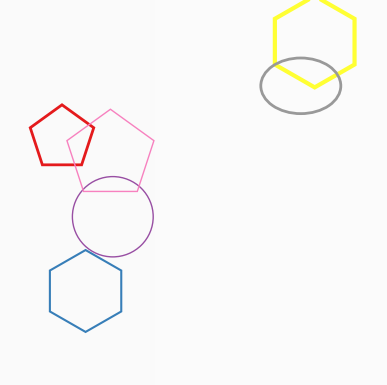[{"shape": "pentagon", "thickness": 2, "radius": 0.43, "center": [0.16, 0.642]}, {"shape": "hexagon", "thickness": 1.5, "radius": 0.53, "center": [0.221, 0.244]}, {"shape": "circle", "thickness": 1, "radius": 0.52, "center": [0.291, 0.437]}, {"shape": "hexagon", "thickness": 3, "radius": 0.59, "center": [0.812, 0.892]}, {"shape": "pentagon", "thickness": 1, "radius": 0.59, "center": [0.285, 0.598]}, {"shape": "oval", "thickness": 2, "radius": 0.52, "center": [0.776, 0.777]}]